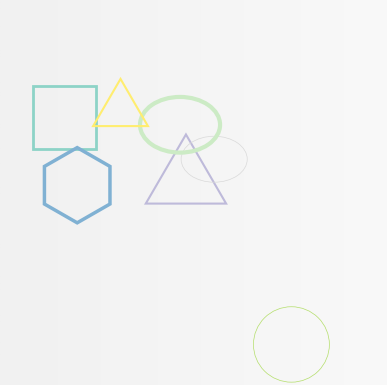[{"shape": "square", "thickness": 2, "radius": 0.4, "center": [0.166, 0.695]}, {"shape": "triangle", "thickness": 1.5, "radius": 0.6, "center": [0.48, 0.531]}, {"shape": "hexagon", "thickness": 2.5, "radius": 0.49, "center": [0.199, 0.519]}, {"shape": "circle", "thickness": 0.5, "radius": 0.49, "center": [0.752, 0.105]}, {"shape": "oval", "thickness": 0.5, "radius": 0.43, "center": [0.553, 0.586]}, {"shape": "oval", "thickness": 3, "radius": 0.52, "center": [0.465, 0.676]}, {"shape": "triangle", "thickness": 1.5, "radius": 0.41, "center": [0.311, 0.713]}]